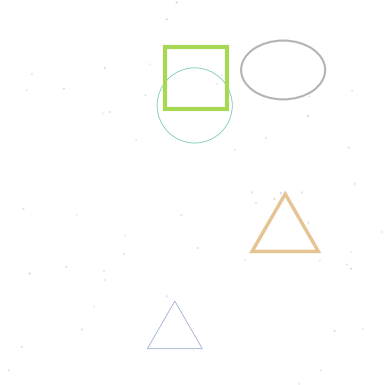[{"shape": "circle", "thickness": 0.5, "radius": 0.49, "center": [0.506, 0.726]}, {"shape": "triangle", "thickness": 0.5, "radius": 0.41, "center": [0.454, 0.135]}, {"shape": "square", "thickness": 3, "radius": 0.4, "center": [0.51, 0.798]}, {"shape": "triangle", "thickness": 2.5, "radius": 0.5, "center": [0.741, 0.397]}, {"shape": "oval", "thickness": 1.5, "radius": 0.55, "center": [0.735, 0.818]}]